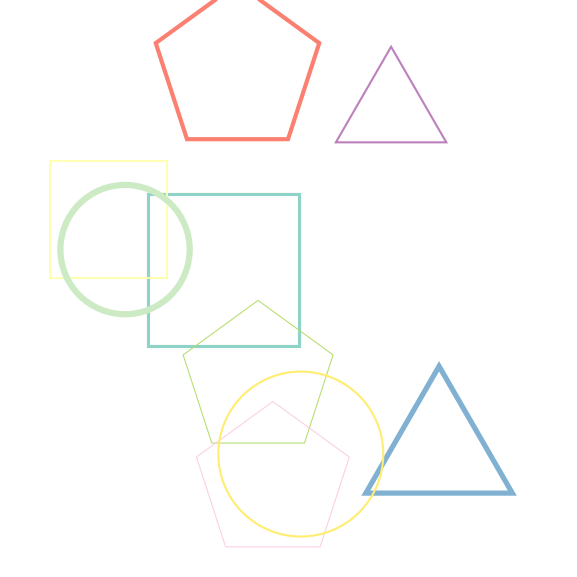[{"shape": "square", "thickness": 1.5, "radius": 0.66, "center": [0.387, 0.532]}, {"shape": "square", "thickness": 1, "radius": 0.51, "center": [0.187, 0.619]}, {"shape": "pentagon", "thickness": 2, "radius": 0.74, "center": [0.411, 0.879]}, {"shape": "triangle", "thickness": 2.5, "radius": 0.73, "center": [0.76, 0.218]}, {"shape": "pentagon", "thickness": 0.5, "radius": 0.68, "center": [0.447, 0.342]}, {"shape": "pentagon", "thickness": 0.5, "radius": 0.7, "center": [0.473, 0.165]}, {"shape": "triangle", "thickness": 1, "radius": 0.55, "center": [0.677, 0.808]}, {"shape": "circle", "thickness": 3, "radius": 0.56, "center": [0.217, 0.567]}, {"shape": "circle", "thickness": 1, "radius": 0.71, "center": [0.521, 0.213]}]